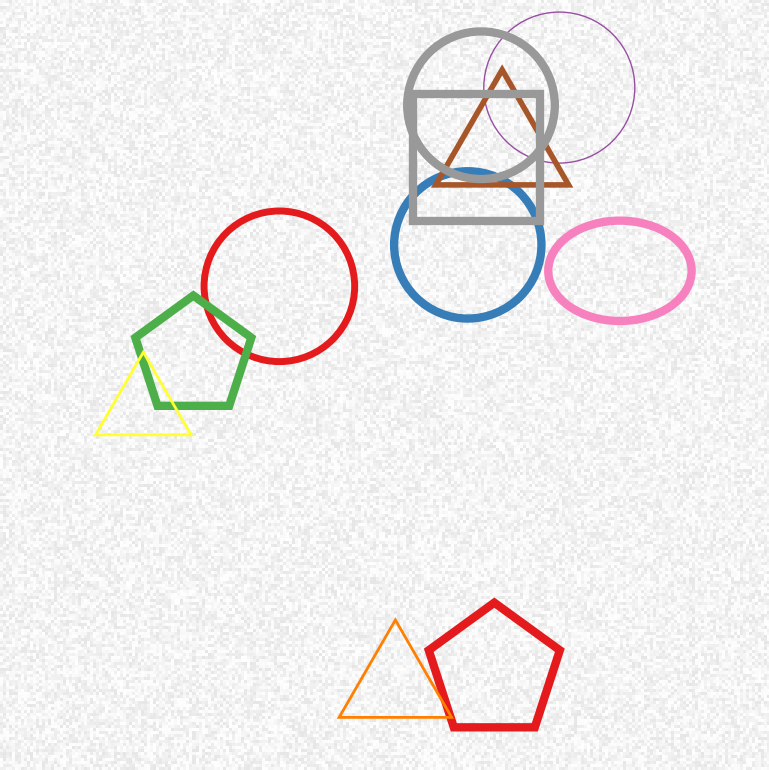[{"shape": "pentagon", "thickness": 3, "radius": 0.45, "center": [0.642, 0.128]}, {"shape": "circle", "thickness": 2.5, "radius": 0.49, "center": [0.363, 0.628]}, {"shape": "circle", "thickness": 3, "radius": 0.48, "center": [0.607, 0.682]}, {"shape": "pentagon", "thickness": 3, "radius": 0.4, "center": [0.251, 0.537]}, {"shape": "circle", "thickness": 0.5, "radius": 0.49, "center": [0.726, 0.886]}, {"shape": "triangle", "thickness": 1, "radius": 0.42, "center": [0.513, 0.11]}, {"shape": "triangle", "thickness": 1, "radius": 0.36, "center": [0.186, 0.471]}, {"shape": "triangle", "thickness": 2, "radius": 0.5, "center": [0.652, 0.81]}, {"shape": "oval", "thickness": 3, "radius": 0.47, "center": [0.805, 0.648]}, {"shape": "square", "thickness": 3, "radius": 0.41, "center": [0.619, 0.795]}, {"shape": "circle", "thickness": 3, "radius": 0.48, "center": [0.625, 0.863]}]